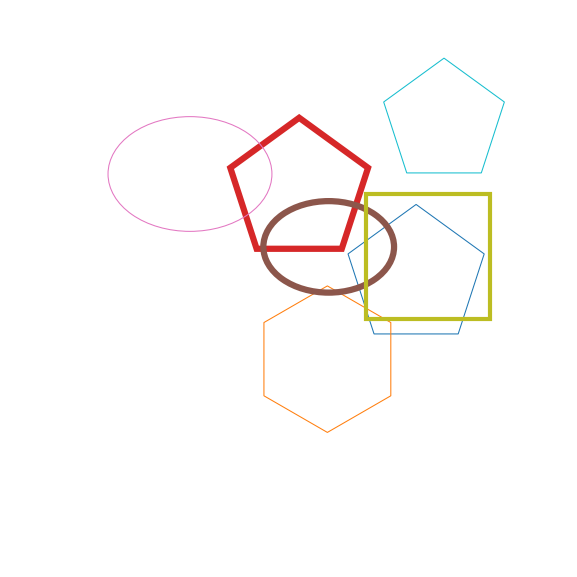[{"shape": "pentagon", "thickness": 0.5, "radius": 0.62, "center": [0.721, 0.521]}, {"shape": "hexagon", "thickness": 0.5, "radius": 0.63, "center": [0.567, 0.377]}, {"shape": "pentagon", "thickness": 3, "radius": 0.63, "center": [0.518, 0.67]}, {"shape": "oval", "thickness": 3, "radius": 0.57, "center": [0.569, 0.572]}, {"shape": "oval", "thickness": 0.5, "radius": 0.71, "center": [0.329, 0.698]}, {"shape": "square", "thickness": 2, "radius": 0.54, "center": [0.741, 0.555]}, {"shape": "pentagon", "thickness": 0.5, "radius": 0.55, "center": [0.769, 0.789]}]